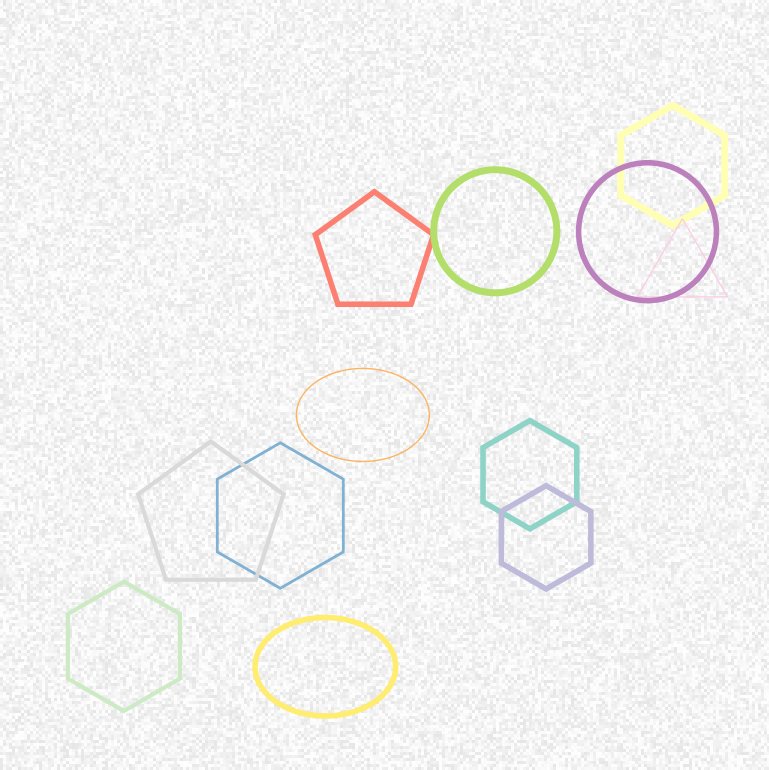[{"shape": "hexagon", "thickness": 2, "radius": 0.35, "center": [0.688, 0.384]}, {"shape": "hexagon", "thickness": 2.5, "radius": 0.39, "center": [0.874, 0.785]}, {"shape": "hexagon", "thickness": 2, "radius": 0.34, "center": [0.709, 0.302]}, {"shape": "pentagon", "thickness": 2, "radius": 0.4, "center": [0.486, 0.67]}, {"shape": "hexagon", "thickness": 1, "radius": 0.47, "center": [0.364, 0.33]}, {"shape": "oval", "thickness": 0.5, "radius": 0.43, "center": [0.471, 0.461]}, {"shape": "circle", "thickness": 2.5, "radius": 0.4, "center": [0.643, 0.7]}, {"shape": "triangle", "thickness": 0.5, "radius": 0.34, "center": [0.886, 0.648]}, {"shape": "pentagon", "thickness": 1.5, "radius": 0.5, "center": [0.274, 0.327]}, {"shape": "circle", "thickness": 2, "radius": 0.45, "center": [0.841, 0.699]}, {"shape": "hexagon", "thickness": 1.5, "radius": 0.42, "center": [0.161, 0.161]}, {"shape": "oval", "thickness": 2, "radius": 0.46, "center": [0.422, 0.134]}]